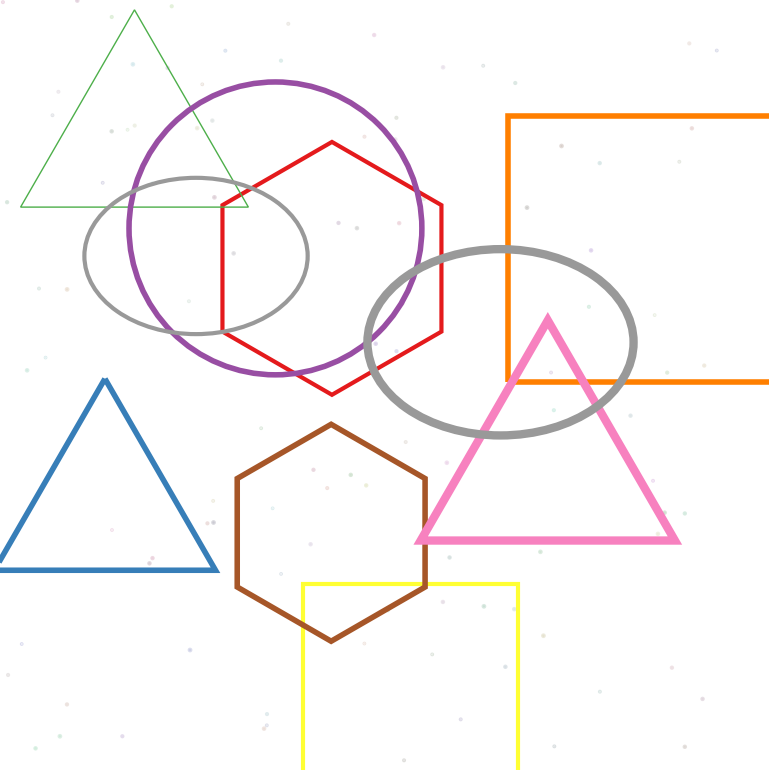[{"shape": "hexagon", "thickness": 1.5, "radius": 0.82, "center": [0.431, 0.651]}, {"shape": "triangle", "thickness": 2, "radius": 0.83, "center": [0.136, 0.342]}, {"shape": "triangle", "thickness": 0.5, "radius": 0.85, "center": [0.175, 0.816]}, {"shape": "circle", "thickness": 2, "radius": 0.95, "center": [0.358, 0.703]}, {"shape": "square", "thickness": 2, "radius": 0.86, "center": [0.833, 0.677]}, {"shape": "square", "thickness": 1.5, "radius": 0.7, "center": [0.533, 0.101]}, {"shape": "hexagon", "thickness": 2, "radius": 0.7, "center": [0.43, 0.308]}, {"shape": "triangle", "thickness": 3, "radius": 0.95, "center": [0.711, 0.393]}, {"shape": "oval", "thickness": 3, "radius": 0.86, "center": [0.65, 0.555]}, {"shape": "oval", "thickness": 1.5, "radius": 0.72, "center": [0.255, 0.668]}]